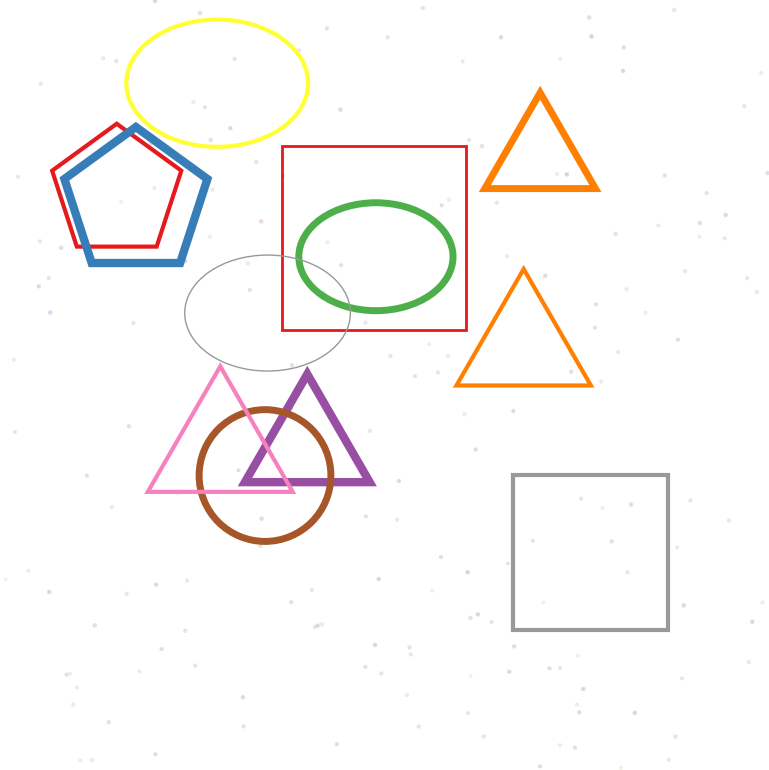[{"shape": "square", "thickness": 1, "radius": 0.6, "center": [0.486, 0.691]}, {"shape": "pentagon", "thickness": 1.5, "radius": 0.44, "center": [0.152, 0.751]}, {"shape": "pentagon", "thickness": 3, "radius": 0.49, "center": [0.176, 0.737]}, {"shape": "oval", "thickness": 2.5, "radius": 0.5, "center": [0.488, 0.667]}, {"shape": "triangle", "thickness": 3, "radius": 0.47, "center": [0.399, 0.421]}, {"shape": "triangle", "thickness": 2.5, "radius": 0.41, "center": [0.701, 0.797]}, {"shape": "triangle", "thickness": 1.5, "radius": 0.5, "center": [0.68, 0.55]}, {"shape": "oval", "thickness": 1.5, "radius": 0.59, "center": [0.282, 0.892]}, {"shape": "circle", "thickness": 2.5, "radius": 0.43, "center": [0.344, 0.382]}, {"shape": "triangle", "thickness": 1.5, "radius": 0.54, "center": [0.286, 0.416]}, {"shape": "oval", "thickness": 0.5, "radius": 0.54, "center": [0.347, 0.593]}, {"shape": "square", "thickness": 1.5, "radius": 0.5, "center": [0.766, 0.283]}]